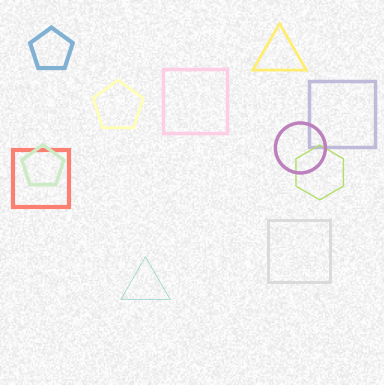[{"shape": "triangle", "thickness": 0.5, "radius": 0.37, "center": [0.378, 0.259]}, {"shape": "pentagon", "thickness": 2, "radius": 0.34, "center": [0.307, 0.724]}, {"shape": "square", "thickness": 2.5, "radius": 0.42, "center": [0.889, 0.704]}, {"shape": "square", "thickness": 3, "radius": 0.37, "center": [0.106, 0.536]}, {"shape": "pentagon", "thickness": 3, "radius": 0.29, "center": [0.134, 0.87]}, {"shape": "hexagon", "thickness": 1, "radius": 0.36, "center": [0.83, 0.552]}, {"shape": "square", "thickness": 2.5, "radius": 0.42, "center": [0.507, 0.737]}, {"shape": "square", "thickness": 2, "radius": 0.4, "center": [0.777, 0.349]}, {"shape": "circle", "thickness": 2.5, "radius": 0.32, "center": [0.78, 0.616]}, {"shape": "pentagon", "thickness": 2.5, "radius": 0.29, "center": [0.111, 0.567]}, {"shape": "triangle", "thickness": 2, "radius": 0.4, "center": [0.726, 0.858]}]